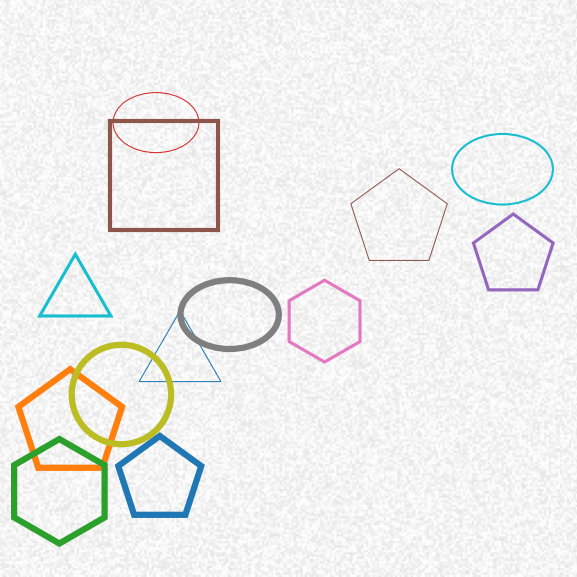[{"shape": "triangle", "thickness": 0.5, "radius": 0.41, "center": [0.312, 0.379]}, {"shape": "pentagon", "thickness": 3, "radius": 0.38, "center": [0.277, 0.169]}, {"shape": "pentagon", "thickness": 3, "radius": 0.47, "center": [0.122, 0.265]}, {"shape": "hexagon", "thickness": 3, "radius": 0.45, "center": [0.103, 0.148]}, {"shape": "oval", "thickness": 0.5, "radius": 0.37, "center": [0.27, 0.787]}, {"shape": "pentagon", "thickness": 1.5, "radius": 0.36, "center": [0.889, 0.556]}, {"shape": "pentagon", "thickness": 0.5, "radius": 0.44, "center": [0.691, 0.619]}, {"shape": "square", "thickness": 2, "radius": 0.47, "center": [0.284, 0.695]}, {"shape": "hexagon", "thickness": 1.5, "radius": 0.35, "center": [0.562, 0.443]}, {"shape": "oval", "thickness": 3, "radius": 0.43, "center": [0.398, 0.454]}, {"shape": "circle", "thickness": 3, "radius": 0.43, "center": [0.21, 0.316]}, {"shape": "oval", "thickness": 1, "radius": 0.44, "center": [0.87, 0.706]}, {"shape": "triangle", "thickness": 1.5, "radius": 0.36, "center": [0.13, 0.488]}]